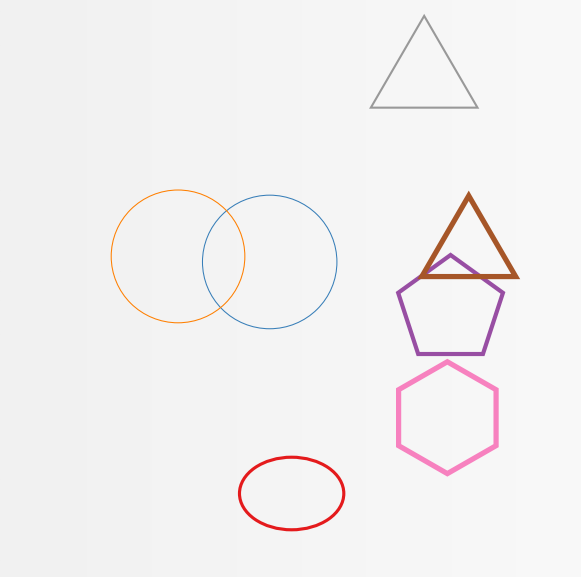[{"shape": "oval", "thickness": 1.5, "radius": 0.45, "center": [0.502, 0.145]}, {"shape": "circle", "thickness": 0.5, "radius": 0.58, "center": [0.464, 0.546]}, {"shape": "pentagon", "thickness": 2, "radius": 0.47, "center": [0.775, 0.463]}, {"shape": "circle", "thickness": 0.5, "radius": 0.57, "center": [0.306, 0.555]}, {"shape": "triangle", "thickness": 2.5, "radius": 0.47, "center": [0.806, 0.567]}, {"shape": "hexagon", "thickness": 2.5, "radius": 0.48, "center": [0.77, 0.276]}, {"shape": "triangle", "thickness": 1, "radius": 0.53, "center": [0.73, 0.866]}]